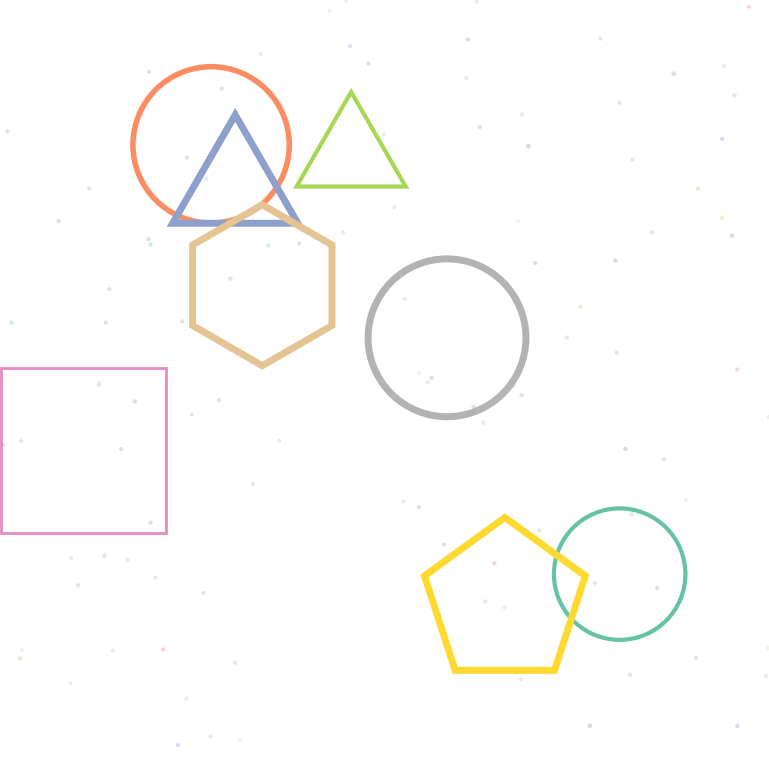[{"shape": "circle", "thickness": 1.5, "radius": 0.43, "center": [0.805, 0.254]}, {"shape": "circle", "thickness": 2, "radius": 0.51, "center": [0.274, 0.812]}, {"shape": "triangle", "thickness": 2.5, "radius": 0.47, "center": [0.305, 0.757]}, {"shape": "square", "thickness": 1, "radius": 0.54, "center": [0.109, 0.415]}, {"shape": "triangle", "thickness": 1.5, "radius": 0.41, "center": [0.456, 0.799]}, {"shape": "pentagon", "thickness": 2.5, "radius": 0.55, "center": [0.656, 0.218]}, {"shape": "hexagon", "thickness": 2.5, "radius": 0.52, "center": [0.341, 0.63]}, {"shape": "circle", "thickness": 2.5, "radius": 0.51, "center": [0.581, 0.561]}]